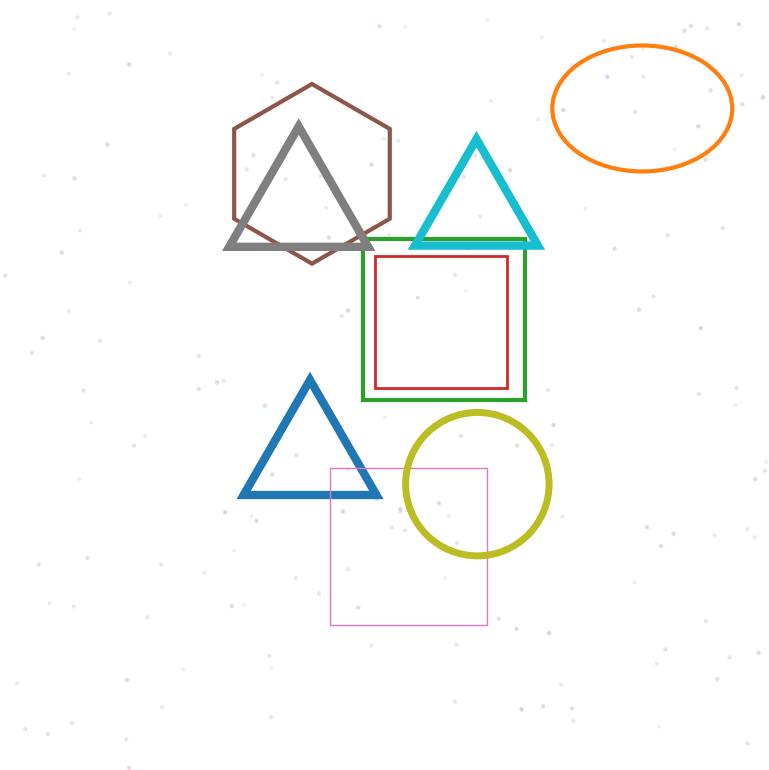[{"shape": "triangle", "thickness": 3, "radius": 0.5, "center": [0.403, 0.407]}, {"shape": "oval", "thickness": 1.5, "radius": 0.58, "center": [0.834, 0.859]}, {"shape": "square", "thickness": 1.5, "radius": 0.52, "center": [0.577, 0.585]}, {"shape": "square", "thickness": 1, "radius": 0.43, "center": [0.573, 0.581]}, {"shape": "hexagon", "thickness": 1.5, "radius": 0.58, "center": [0.405, 0.774]}, {"shape": "square", "thickness": 0.5, "radius": 0.51, "center": [0.53, 0.291]}, {"shape": "triangle", "thickness": 3, "radius": 0.52, "center": [0.388, 0.732]}, {"shape": "circle", "thickness": 2.5, "radius": 0.47, "center": [0.62, 0.371]}, {"shape": "triangle", "thickness": 3, "radius": 0.46, "center": [0.619, 0.727]}]